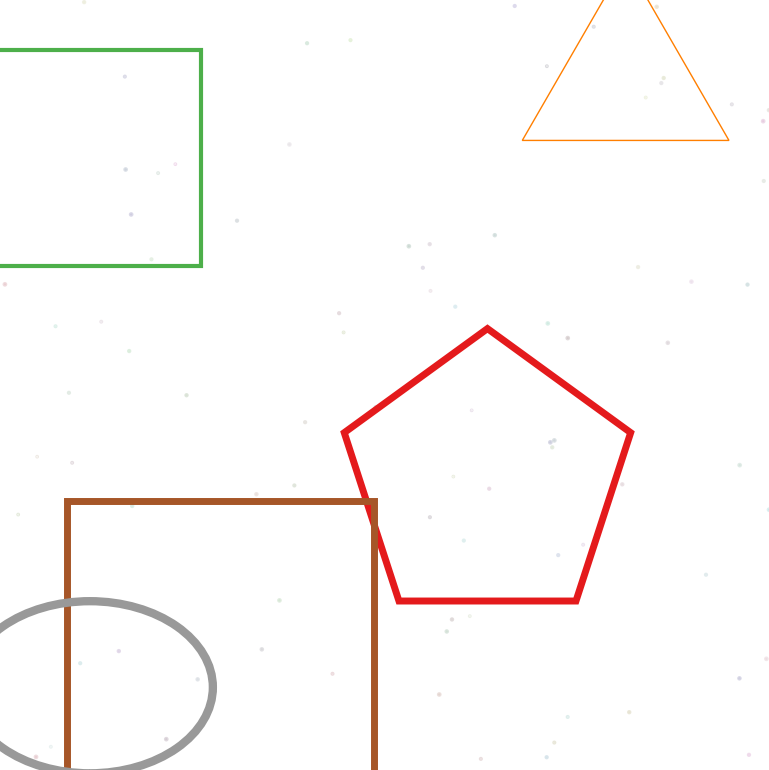[{"shape": "pentagon", "thickness": 2.5, "radius": 0.98, "center": [0.633, 0.378]}, {"shape": "square", "thickness": 1.5, "radius": 0.7, "center": [0.121, 0.795]}, {"shape": "triangle", "thickness": 0.5, "radius": 0.77, "center": [0.813, 0.895]}, {"shape": "square", "thickness": 2.5, "radius": 1.0, "center": [0.287, 0.15]}, {"shape": "oval", "thickness": 3, "radius": 0.8, "center": [0.117, 0.107]}]